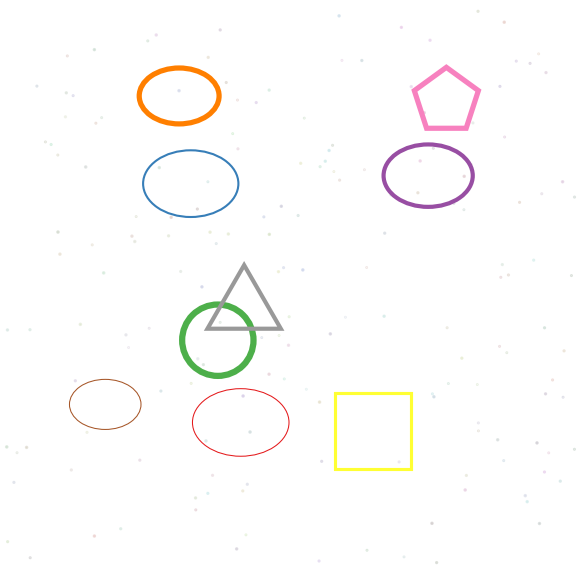[{"shape": "oval", "thickness": 0.5, "radius": 0.42, "center": [0.417, 0.268]}, {"shape": "oval", "thickness": 1, "radius": 0.41, "center": [0.33, 0.681]}, {"shape": "circle", "thickness": 3, "radius": 0.31, "center": [0.377, 0.41]}, {"shape": "oval", "thickness": 2, "radius": 0.39, "center": [0.741, 0.695]}, {"shape": "oval", "thickness": 2.5, "radius": 0.35, "center": [0.31, 0.833]}, {"shape": "square", "thickness": 1.5, "radius": 0.33, "center": [0.646, 0.253]}, {"shape": "oval", "thickness": 0.5, "radius": 0.31, "center": [0.182, 0.299]}, {"shape": "pentagon", "thickness": 2.5, "radius": 0.29, "center": [0.773, 0.824]}, {"shape": "triangle", "thickness": 2, "radius": 0.37, "center": [0.423, 0.467]}]